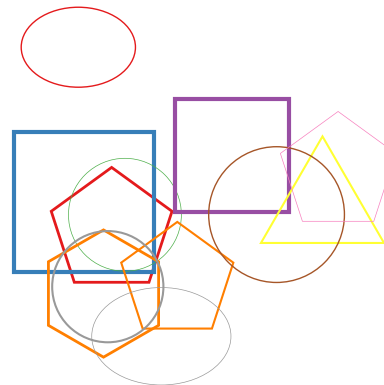[{"shape": "pentagon", "thickness": 2, "radius": 0.82, "center": [0.29, 0.4]}, {"shape": "oval", "thickness": 1, "radius": 0.74, "center": [0.203, 0.877]}, {"shape": "square", "thickness": 3, "radius": 0.91, "center": [0.218, 0.475]}, {"shape": "circle", "thickness": 0.5, "radius": 0.73, "center": [0.324, 0.442]}, {"shape": "square", "thickness": 3, "radius": 0.74, "center": [0.603, 0.596]}, {"shape": "pentagon", "thickness": 1.5, "radius": 0.77, "center": [0.46, 0.27]}, {"shape": "hexagon", "thickness": 2, "radius": 0.83, "center": [0.269, 0.238]}, {"shape": "triangle", "thickness": 1.5, "radius": 0.92, "center": [0.838, 0.461]}, {"shape": "circle", "thickness": 1, "radius": 0.88, "center": [0.718, 0.443]}, {"shape": "pentagon", "thickness": 0.5, "radius": 0.79, "center": [0.878, 0.553]}, {"shape": "circle", "thickness": 1.5, "radius": 0.72, "center": [0.28, 0.255]}, {"shape": "oval", "thickness": 0.5, "radius": 0.9, "center": [0.419, 0.127]}]